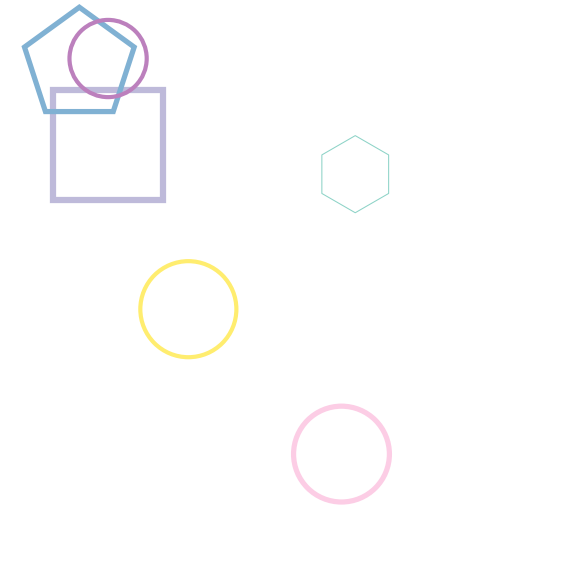[{"shape": "hexagon", "thickness": 0.5, "radius": 0.33, "center": [0.615, 0.698]}, {"shape": "square", "thickness": 3, "radius": 0.48, "center": [0.186, 0.749]}, {"shape": "pentagon", "thickness": 2.5, "radius": 0.5, "center": [0.137, 0.887]}, {"shape": "circle", "thickness": 2.5, "radius": 0.41, "center": [0.591, 0.213]}, {"shape": "circle", "thickness": 2, "radius": 0.33, "center": [0.187, 0.898]}, {"shape": "circle", "thickness": 2, "radius": 0.42, "center": [0.326, 0.464]}]